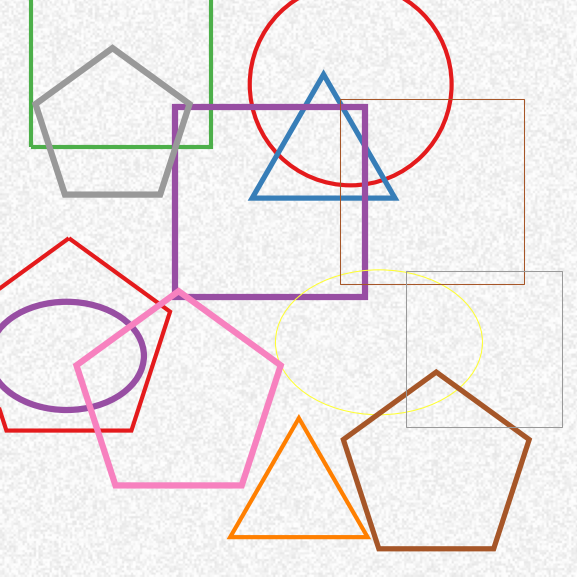[{"shape": "pentagon", "thickness": 2, "radius": 0.92, "center": [0.119, 0.403]}, {"shape": "circle", "thickness": 2, "radius": 0.87, "center": [0.607, 0.853]}, {"shape": "triangle", "thickness": 2.5, "radius": 0.71, "center": [0.56, 0.727]}, {"shape": "square", "thickness": 2, "radius": 0.78, "center": [0.21, 0.899]}, {"shape": "oval", "thickness": 3, "radius": 0.67, "center": [0.115, 0.383]}, {"shape": "square", "thickness": 3, "radius": 0.82, "center": [0.468, 0.649]}, {"shape": "triangle", "thickness": 2, "radius": 0.69, "center": [0.518, 0.138]}, {"shape": "oval", "thickness": 0.5, "radius": 0.9, "center": [0.656, 0.406]}, {"shape": "square", "thickness": 0.5, "radius": 0.8, "center": [0.748, 0.667]}, {"shape": "pentagon", "thickness": 2.5, "radius": 0.85, "center": [0.755, 0.186]}, {"shape": "pentagon", "thickness": 3, "radius": 0.93, "center": [0.309, 0.309]}, {"shape": "pentagon", "thickness": 3, "radius": 0.7, "center": [0.195, 0.776]}, {"shape": "square", "thickness": 0.5, "radius": 0.68, "center": [0.837, 0.394]}]